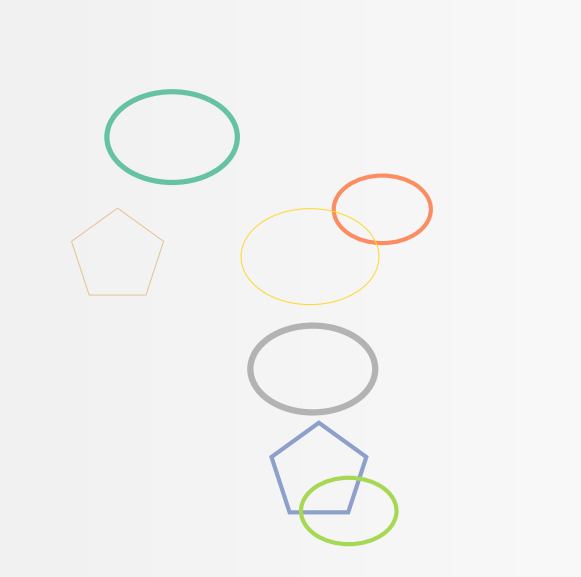[{"shape": "oval", "thickness": 2.5, "radius": 0.56, "center": [0.296, 0.762]}, {"shape": "oval", "thickness": 2, "radius": 0.42, "center": [0.658, 0.637]}, {"shape": "pentagon", "thickness": 2, "radius": 0.43, "center": [0.549, 0.181]}, {"shape": "oval", "thickness": 2, "radius": 0.41, "center": [0.6, 0.114]}, {"shape": "oval", "thickness": 0.5, "radius": 0.59, "center": [0.533, 0.555]}, {"shape": "pentagon", "thickness": 0.5, "radius": 0.42, "center": [0.202, 0.556]}, {"shape": "oval", "thickness": 3, "radius": 0.54, "center": [0.538, 0.36]}]